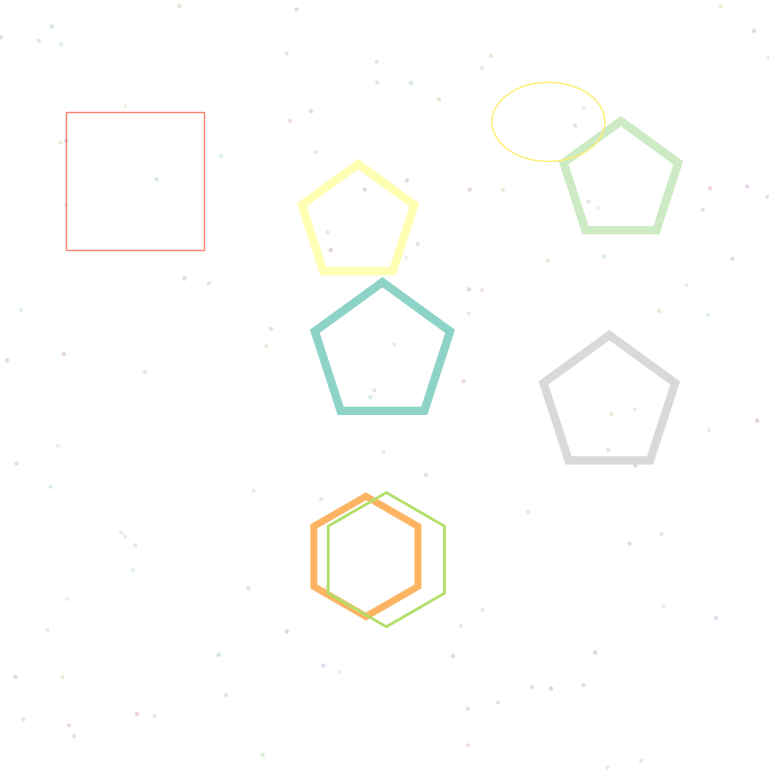[{"shape": "pentagon", "thickness": 3, "radius": 0.46, "center": [0.497, 0.541]}, {"shape": "pentagon", "thickness": 3, "radius": 0.38, "center": [0.465, 0.71]}, {"shape": "square", "thickness": 0.5, "radius": 0.45, "center": [0.175, 0.765]}, {"shape": "hexagon", "thickness": 2.5, "radius": 0.39, "center": [0.475, 0.277]}, {"shape": "hexagon", "thickness": 1, "radius": 0.44, "center": [0.502, 0.273]}, {"shape": "pentagon", "thickness": 3, "radius": 0.45, "center": [0.791, 0.475]}, {"shape": "pentagon", "thickness": 3, "radius": 0.39, "center": [0.806, 0.764]}, {"shape": "oval", "thickness": 0.5, "radius": 0.37, "center": [0.712, 0.842]}]